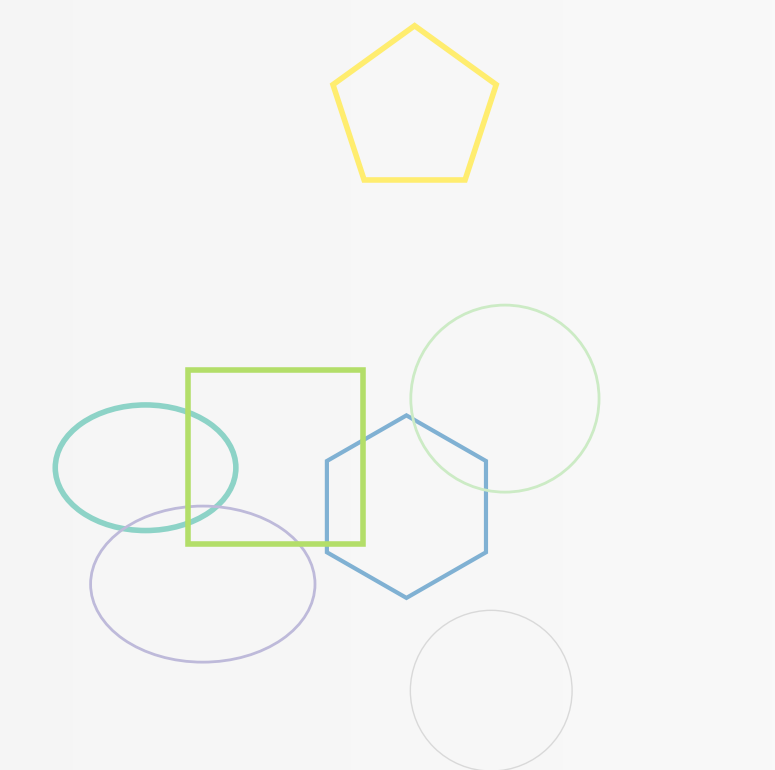[{"shape": "oval", "thickness": 2, "radius": 0.58, "center": [0.188, 0.393]}, {"shape": "oval", "thickness": 1, "radius": 0.72, "center": [0.262, 0.241]}, {"shape": "hexagon", "thickness": 1.5, "radius": 0.59, "center": [0.524, 0.342]}, {"shape": "square", "thickness": 2, "radius": 0.56, "center": [0.356, 0.407]}, {"shape": "circle", "thickness": 0.5, "radius": 0.52, "center": [0.634, 0.103]}, {"shape": "circle", "thickness": 1, "radius": 0.61, "center": [0.652, 0.482]}, {"shape": "pentagon", "thickness": 2, "radius": 0.55, "center": [0.535, 0.856]}]